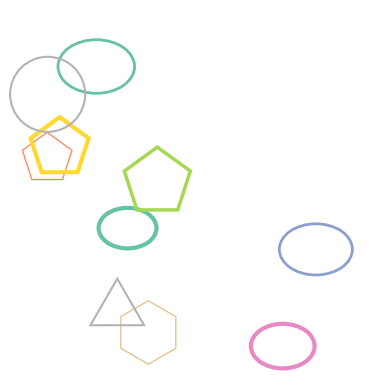[{"shape": "oval", "thickness": 2, "radius": 0.5, "center": [0.25, 0.827]}, {"shape": "oval", "thickness": 3, "radius": 0.38, "center": [0.331, 0.407]}, {"shape": "pentagon", "thickness": 1, "radius": 0.34, "center": [0.123, 0.588]}, {"shape": "oval", "thickness": 2, "radius": 0.47, "center": [0.82, 0.352]}, {"shape": "oval", "thickness": 3, "radius": 0.41, "center": [0.734, 0.101]}, {"shape": "pentagon", "thickness": 2.5, "radius": 0.45, "center": [0.409, 0.528]}, {"shape": "pentagon", "thickness": 3, "radius": 0.4, "center": [0.155, 0.617]}, {"shape": "hexagon", "thickness": 1, "radius": 0.41, "center": [0.385, 0.136]}, {"shape": "circle", "thickness": 1.5, "radius": 0.49, "center": [0.124, 0.755]}, {"shape": "triangle", "thickness": 1.5, "radius": 0.4, "center": [0.305, 0.196]}]